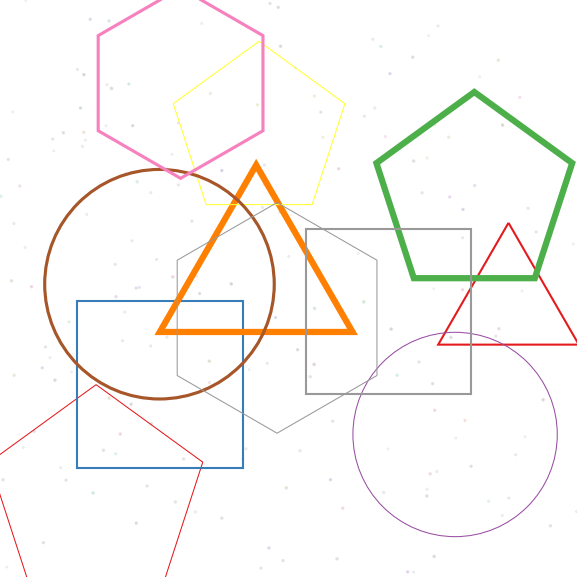[{"shape": "triangle", "thickness": 1, "radius": 0.7, "center": [0.881, 0.473]}, {"shape": "pentagon", "thickness": 0.5, "radius": 0.97, "center": [0.166, 0.139]}, {"shape": "square", "thickness": 1, "radius": 0.72, "center": [0.277, 0.333]}, {"shape": "pentagon", "thickness": 3, "radius": 0.89, "center": [0.821, 0.662]}, {"shape": "circle", "thickness": 0.5, "radius": 0.88, "center": [0.788, 0.247]}, {"shape": "triangle", "thickness": 3, "radius": 0.96, "center": [0.444, 0.521]}, {"shape": "pentagon", "thickness": 0.5, "radius": 0.78, "center": [0.449, 0.771]}, {"shape": "circle", "thickness": 1.5, "radius": 0.99, "center": [0.276, 0.507]}, {"shape": "hexagon", "thickness": 1.5, "radius": 0.82, "center": [0.313, 0.855]}, {"shape": "hexagon", "thickness": 0.5, "radius": 1.0, "center": [0.48, 0.449]}, {"shape": "square", "thickness": 1, "radius": 0.71, "center": [0.672, 0.459]}]